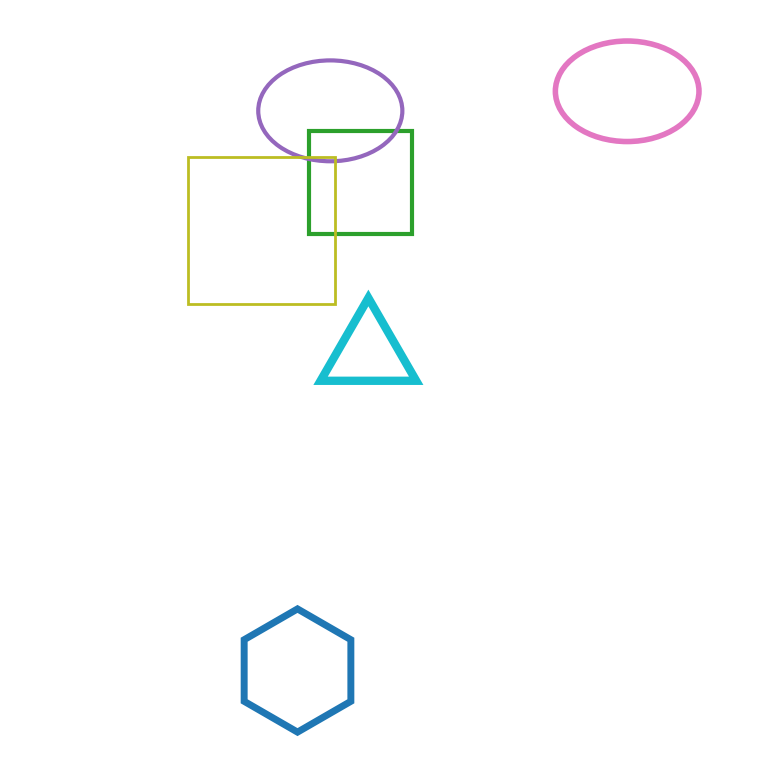[{"shape": "hexagon", "thickness": 2.5, "radius": 0.4, "center": [0.386, 0.129]}, {"shape": "square", "thickness": 1.5, "radius": 0.34, "center": [0.468, 0.763]}, {"shape": "oval", "thickness": 1.5, "radius": 0.47, "center": [0.429, 0.856]}, {"shape": "oval", "thickness": 2, "radius": 0.47, "center": [0.815, 0.881]}, {"shape": "square", "thickness": 1, "radius": 0.48, "center": [0.34, 0.701]}, {"shape": "triangle", "thickness": 3, "radius": 0.36, "center": [0.478, 0.541]}]